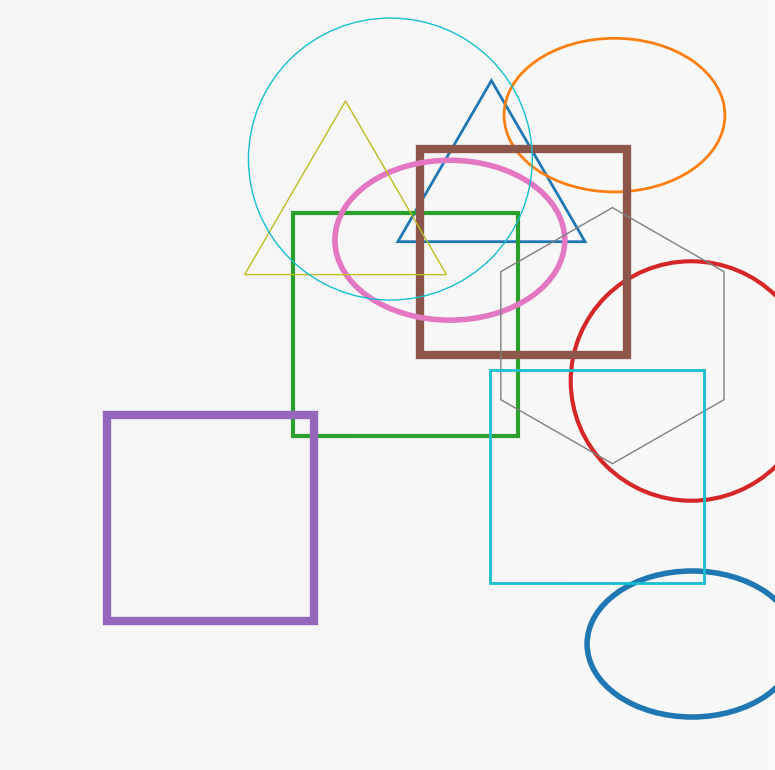[{"shape": "oval", "thickness": 2, "radius": 0.68, "center": [0.893, 0.164]}, {"shape": "triangle", "thickness": 1, "radius": 0.7, "center": [0.634, 0.756]}, {"shape": "oval", "thickness": 1, "radius": 0.71, "center": [0.793, 0.851]}, {"shape": "square", "thickness": 1.5, "radius": 0.73, "center": [0.523, 0.579]}, {"shape": "circle", "thickness": 1.5, "radius": 0.78, "center": [0.892, 0.505]}, {"shape": "square", "thickness": 3, "radius": 0.67, "center": [0.272, 0.327]}, {"shape": "square", "thickness": 3, "radius": 0.67, "center": [0.675, 0.672]}, {"shape": "oval", "thickness": 2, "radius": 0.74, "center": [0.58, 0.688]}, {"shape": "hexagon", "thickness": 0.5, "radius": 0.83, "center": [0.79, 0.564]}, {"shape": "triangle", "thickness": 0.5, "radius": 0.75, "center": [0.446, 0.719]}, {"shape": "circle", "thickness": 0.5, "radius": 0.92, "center": [0.504, 0.793]}, {"shape": "square", "thickness": 1, "radius": 0.69, "center": [0.77, 0.381]}]